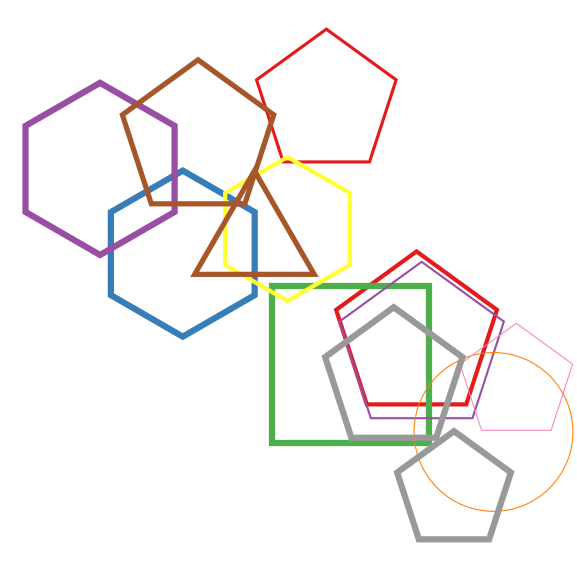[{"shape": "pentagon", "thickness": 1.5, "radius": 0.64, "center": [0.565, 0.822]}, {"shape": "pentagon", "thickness": 2, "radius": 0.73, "center": [0.721, 0.417]}, {"shape": "hexagon", "thickness": 3, "radius": 0.72, "center": [0.316, 0.56]}, {"shape": "square", "thickness": 3, "radius": 0.68, "center": [0.607, 0.368]}, {"shape": "pentagon", "thickness": 1, "radius": 0.75, "center": [0.73, 0.396]}, {"shape": "hexagon", "thickness": 3, "radius": 0.75, "center": [0.173, 0.707]}, {"shape": "circle", "thickness": 0.5, "radius": 0.69, "center": [0.855, 0.251]}, {"shape": "hexagon", "thickness": 2, "radius": 0.62, "center": [0.498, 0.603]}, {"shape": "pentagon", "thickness": 2.5, "radius": 0.69, "center": [0.343, 0.758]}, {"shape": "triangle", "thickness": 2.5, "radius": 0.6, "center": [0.441, 0.584]}, {"shape": "pentagon", "thickness": 0.5, "radius": 0.51, "center": [0.894, 0.337]}, {"shape": "pentagon", "thickness": 3, "radius": 0.52, "center": [0.786, 0.149]}, {"shape": "pentagon", "thickness": 3, "radius": 0.62, "center": [0.682, 0.342]}]